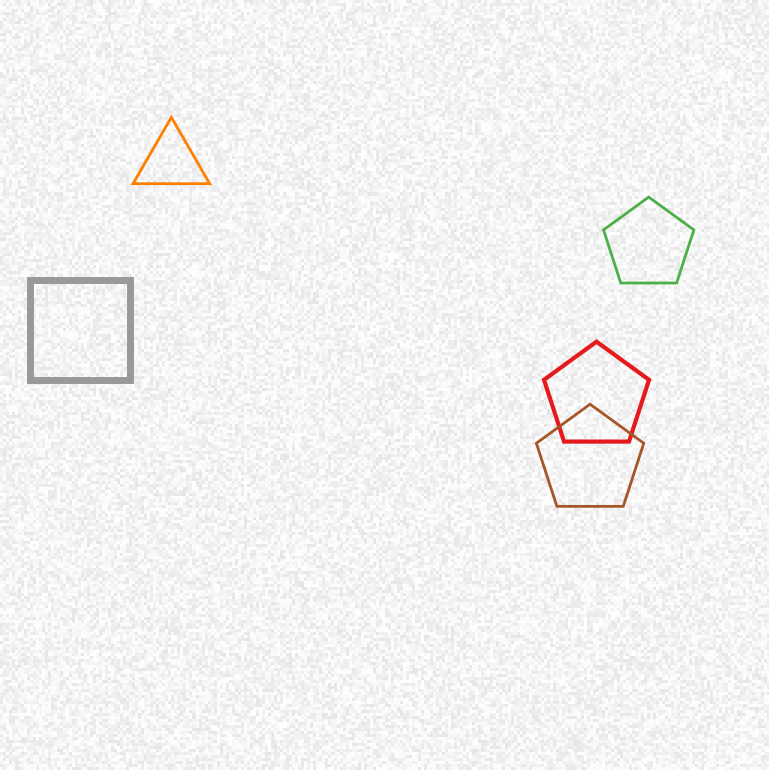[{"shape": "pentagon", "thickness": 1.5, "radius": 0.36, "center": [0.775, 0.485]}, {"shape": "pentagon", "thickness": 1, "radius": 0.31, "center": [0.842, 0.682]}, {"shape": "triangle", "thickness": 1, "radius": 0.29, "center": [0.223, 0.79]}, {"shape": "pentagon", "thickness": 1, "radius": 0.37, "center": [0.766, 0.402]}, {"shape": "square", "thickness": 2.5, "radius": 0.32, "center": [0.104, 0.572]}]